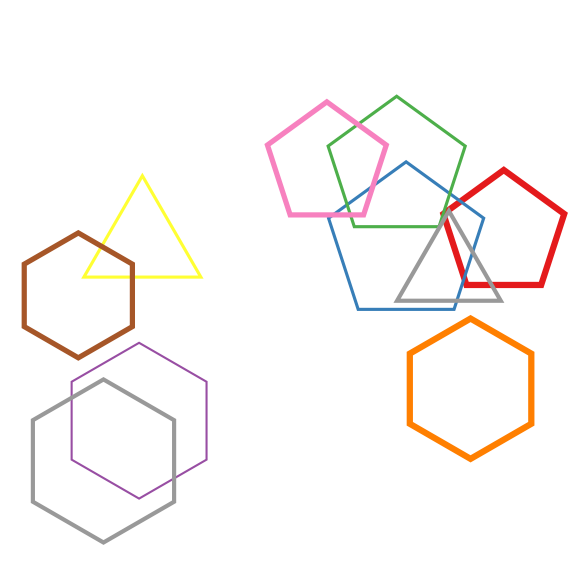[{"shape": "pentagon", "thickness": 3, "radius": 0.55, "center": [0.872, 0.595]}, {"shape": "pentagon", "thickness": 1.5, "radius": 0.71, "center": [0.703, 0.578]}, {"shape": "pentagon", "thickness": 1.5, "radius": 0.62, "center": [0.687, 0.708]}, {"shape": "hexagon", "thickness": 1, "radius": 0.67, "center": [0.241, 0.271]}, {"shape": "hexagon", "thickness": 3, "radius": 0.61, "center": [0.815, 0.326]}, {"shape": "triangle", "thickness": 1.5, "radius": 0.58, "center": [0.247, 0.578]}, {"shape": "hexagon", "thickness": 2.5, "radius": 0.54, "center": [0.136, 0.488]}, {"shape": "pentagon", "thickness": 2.5, "radius": 0.54, "center": [0.566, 0.715]}, {"shape": "hexagon", "thickness": 2, "radius": 0.71, "center": [0.179, 0.201]}, {"shape": "triangle", "thickness": 2, "radius": 0.52, "center": [0.777, 0.53]}]